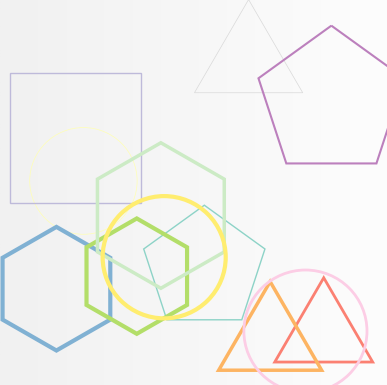[{"shape": "pentagon", "thickness": 1, "radius": 0.82, "center": [0.527, 0.302]}, {"shape": "circle", "thickness": 0.5, "radius": 0.69, "center": [0.215, 0.53]}, {"shape": "square", "thickness": 1, "radius": 0.85, "center": [0.195, 0.642]}, {"shape": "triangle", "thickness": 2, "radius": 0.73, "center": [0.835, 0.133]}, {"shape": "hexagon", "thickness": 3, "radius": 0.8, "center": [0.146, 0.25]}, {"shape": "triangle", "thickness": 2.5, "radius": 0.77, "center": [0.697, 0.115]}, {"shape": "hexagon", "thickness": 3, "radius": 0.75, "center": [0.353, 0.283]}, {"shape": "circle", "thickness": 2, "radius": 0.79, "center": [0.788, 0.14]}, {"shape": "triangle", "thickness": 0.5, "radius": 0.81, "center": [0.642, 0.84]}, {"shape": "pentagon", "thickness": 1.5, "radius": 0.99, "center": [0.855, 0.736]}, {"shape": "hexagon", "thickness": 2.5, "radius": 0.94, "center": [0.415, 0.44]}, {"shape": "circle", "thickness": 3, "radius": 0.79, "center": [0.424, 0.332]}]